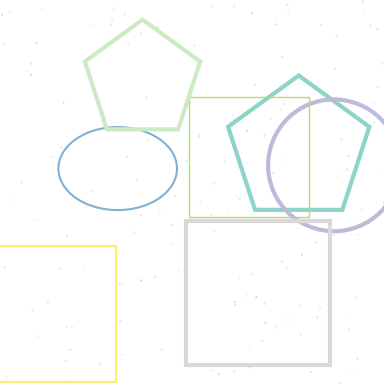[{"shape": "pentagon", "thickness": 3, "radius": 0.96, "center": [0.776, 0.611]}, {"shape": "circle", "thickness": 3, "radius": 0.86, "center": [0.868, 0.571]}, {"shape": "oval", "thickness": 1.5, "radius": 0.77, "center": [0.306, 0.562]}, {"shape": "square", "thickness": 1, "radius": 0.78, "center": [0.646, 0.593]}, {"shape": "square", "thickness": 3, "radius": 0.93, "center": [0.669, 0.238]}, {"shape": "pentagon", "thickness": 3, "radius": 0.79, "center": [0.37, 0.791]}, {"shape": "square", "thickness": 1.5, "radius": 0.88, "center": [0.123, 0.185]}]